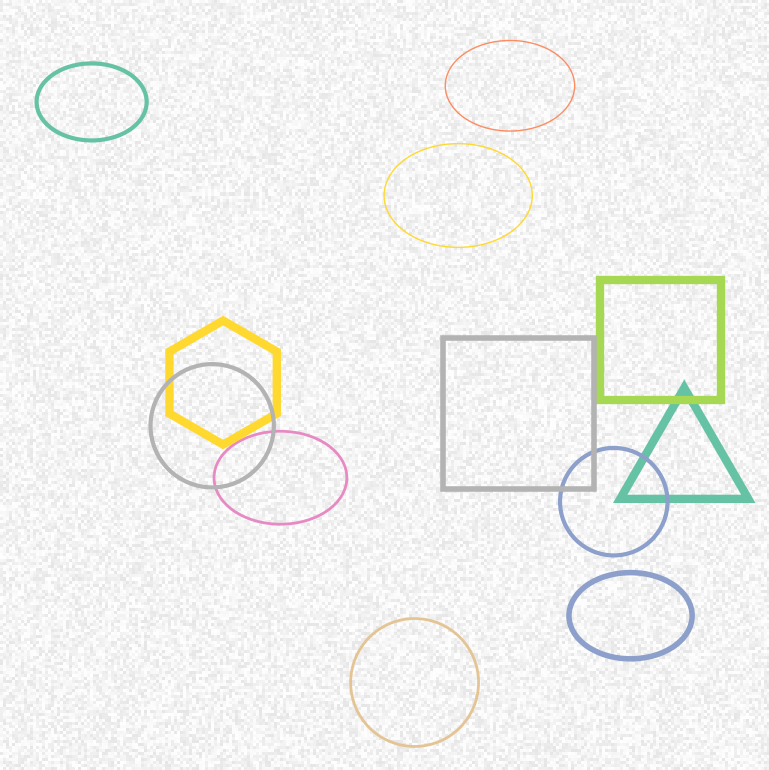[{"shape": "oval", "thickness": 1.5, "radius": 0.36, "center": [0.119, 0.868]}, {"shape": "triangle", "thickness": 3, "radius": 0.48, "center": [0.889, 0.4]}, {"shape": "oval", "thickness": 0.5, "radius": 0.42, "center": [0.662, 0.889]}, {"shape": "circle", "thickness": 1.5, "radius": 0.35, "center": [0.797, 0.348]}, {"shape": "oval", "thickness": 2, "radius": 0.4, "center": [0.819, 0.2]}, {"shape": "oval", "thickness": 1, "radius": 0.43, "center": [0.364, 0.38]}, {"shape": "square", "thickness": 3, "radius": 0.39, "center": [0.858, 0.558]}, {"shape": "hexagon", "thickness": 3, "radius": 0.4, "center": [0.29, 0.503]}, {"shape": "oval", "thickness": 0.5, "radius": 0.48, "center": [0.595, 0.746]}, {"shape": "circle", "thickness": 1, "radius": 0.42, "center": [0.538, 0.114]}, {"shape": "circle", "thickness": 1.5, "radius": 0.4, "center": [0.276, 0.447]}, {"shape": "square", "thickness": 2, "radius": 0.49, "center": [0.674, 0.463]}]